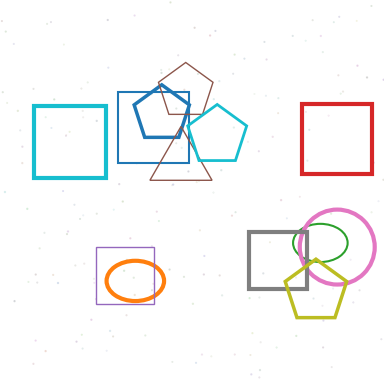[{"shape": "pentagon", "thickness": 2.5, "radius": 0.38, "center": [0.42, 0.704]}, {"shape": "square", "thickness": 1.5, "radius": 0.46, "center": [0.399, 0.669]}, {"shape": "oval", "thickness": 3, "radius": 0.37, "center": [0.351, 0.27]}, {"shape": "oval", "thickness": 1.5, "radius": 0.35, "center": [0.832, 0.369]}, {"shape": "square", "thickness": 3, "radius": 0.46, "center": [0.875, 0.639]}, {"shape": "square", "thickness": 1, "radius": 0.37, "center": [0.325, 0.285]}, {"shape": "pentagon", "thickness": 1, "radius": 0.37, "center": [0.482, 0.763]}, {"shape": "triangle", "thickness": 1, "radius": 0.47, "center": [0.47, 0.578]}, {"shape": "circle", "thickness": 3, "radius": 0.49, "center": [0.876, 0.358]}, {"shape": "square", "thickness": 3, "radius": 0.37, "center": [0.722, 0.323]}, {"shape": "pentagon", "thickness": 2.5, "radius": 0.42, "center": [0.821, 0.243]}, {"shape": "square", "thickness": 3, "radius": 0.46, "center": [0.182, 0.631]}, {"shape": "pentagon", "thickness": 2, "radius": 0.4, "center": [0.564, 0.648]}]